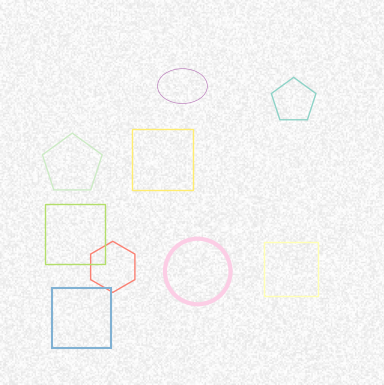[{"shape": "pentagon", "thickness": 1, "radius": 0.3, "center": [0.763, 0.738]}, {"shape": "square", "thickness": 1, "radius": 0.35, "center": [0.756, 0.302]}, {"shape": "hexagon", "thickness": 1, "radius": 0.33, "center": [0.293, 0.307]}, {"shape": "square", "thickness": 1.5, "radius": 0.39, "center": [0.211, 0.175]}, {"shape": "square", "thickness": 1, "radius": 0.39, "center": [0.194, 0.393]}, {"shape": "circle", "thickness": 3, "radius": 0.43, "center": [0.514, 0.295]}, {"shape": "oval", "thickness": 0.5, "radius": 0.32, "center": [0.474, 0.776]}, {"shape": "pentagon", "thickness": 1, "radius": 0.41, "center": [0.188, 0.573]}, {"shape": "square", "thickness": 1, "radius": 0.4, "center": [0.421, 0.586]}]